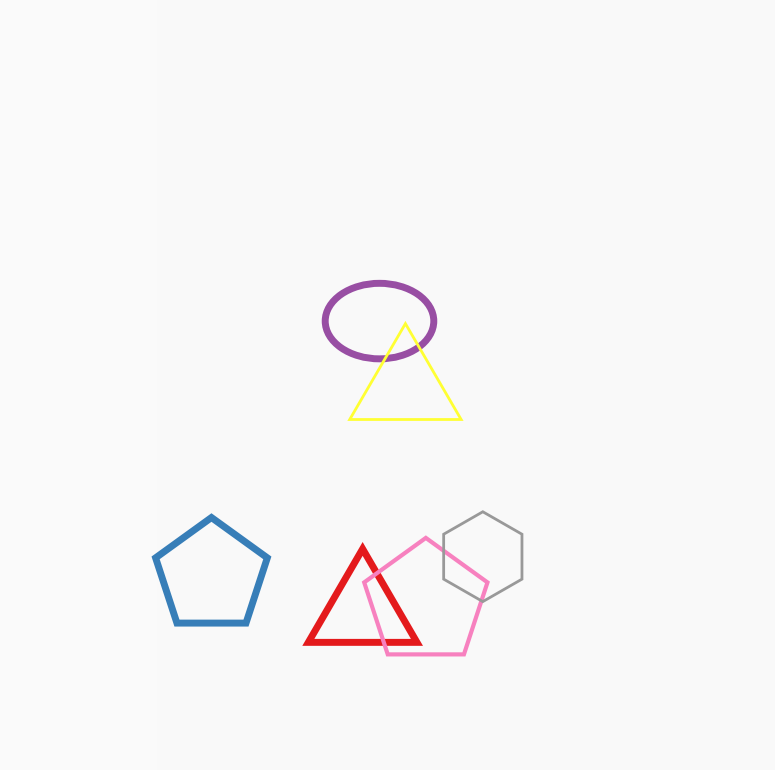[{"shape": "triangle", "thickness": 2.5, "radius": 0.4, "center": [0.468, 0.206]}, {"shape": "pentagon", "thickness": 2.5, "radius": 0.38, "center": [0.273, 0.252]}, {"shape": "oval", "thickness": 2.5, "radius": 0.35, "center": [0.49, 0.583]}, {"shape": "triangle", "thickness": 1, "radius": 0.42, "center": [0.523, 0.497]}, {"shape": "pentagon", "thickness": 1.5, "radius": 0.42, "center": [0.549, 0.218]}, {"shape": "hexagon", "thickness": 1, "radius": 0.29, "center": [0.623, 0.277]}]